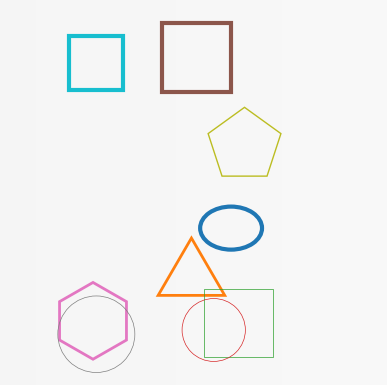[{"shape": "oval", "thickness": 3, "radius": 0.4, "center": [0.596, 0.408]}, {"shape": "triangle", "thickness": 2, "radius": 0.5, "center": [0.494, 0.282]}, {"shape": "square", "thickness": 0.5, "radius": 0.44, "center": [0.616, 0.162]}, {"shape": "circle", "thickness": 0.5, "radius": 0.41, "center": [0.552, 0.143]}, {"shape": "square", "thickness": 3, "radius": 0.45, "center": [0.508, 0.85]}, {"shape": "hexagon", "thickness": 2, "radius": 0.5, "center": [0.24, 0.167]}, {"shape": "circle", "thickness": 0.5, "radius": 0.5, "center": [0.249, 0.132]}, {"shape": "pentagon", "thickness": 1, "radius": 0.49, "center": [0.631, 0.622]}, {"shape": "square", "thickness": 3, "radius": 0.35, "center": [0.247, 0.837]}]